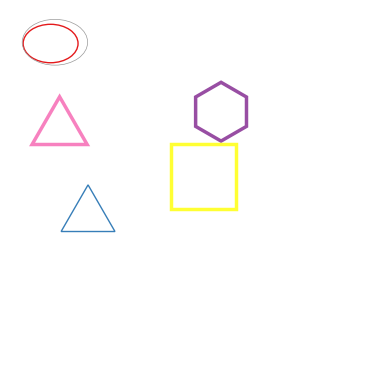[{"shape": "oval", "thickness": 1, "radius": 0.36, "center": [0.131, 0.887]}, {"shape": "triangle", "thickness": 1, "radius": 0.4, "center": [0.229, 0.439]}, {"shape": "hexagon", "thickness": 2.5, "radius": 0.38, "center": [0.574, 0.71]}, {"shape": "square", "thickness": 2.5, "radius": 0.42, "center": [0.53, 0.541]}, {"shape": "triangle", "thickness": 2.5, "radius": 0.41, "center": [0.155, 0.666]}, {"shape": "oval", "thickness": 0.5, "radius": 0.42, "center": [0.143, 0.89]}]